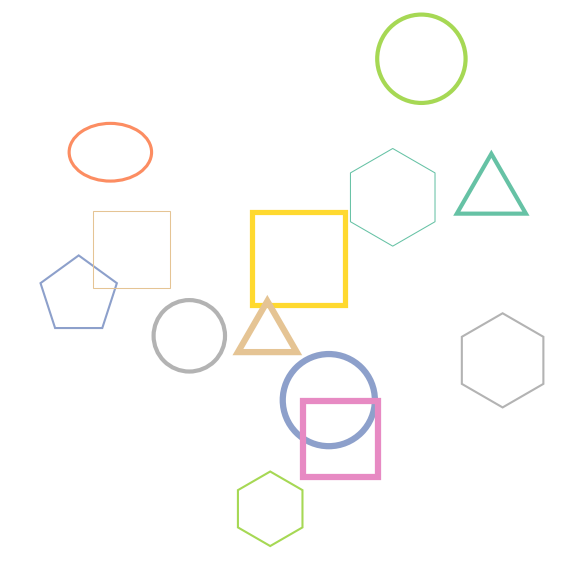[{"shape": "triangle", "thickness": 2, "radius": 0.35, "center": [0.851, 0.664]}, {"shape": "hexagon", "thickness": 0.5, "radius": 0.42, "center": [0.68, 0.657]}, {"shape": "oval", "thickness": 1.5, "radius": 0.36, "center": [0.191, 0.736]}, {"shape": "pentagon", "thickness": 1, "radius": 0.35, "center": [0.136, 0.487]}, {"shape": "circle", "thickness": 3, "radius": 0.4, "center": [0.569, 0.306]}, {"shape": "square", "thickness": 3, "radius": 0.33, "center": [0.589, 0.239]}, {"shape": "hexagon", "thickness": 1, "radius": 0.32, "center": [0.468, 0.118]}, {"shape": "circle", "thickness": 2, "radius": 0.38, "center": [0.73, 0.897]}, {"shape": "square", "thickness": 2.5, "radius": 0.4, "center": [0.517, 0.551]}, {"shape": "square", "thickness": 0.5, "radius": 0.33, "center": [0.227, 0.567]}, {"shape": "triangle", "thickness": 3, "radius": 0.29, "center": [0.463, 0.419]}, {"shape": "circle", "thickness": 2, "radius": 0.31, "center": [0.328, 0.418]}, {"shape": "hexagon", "thickness": 1, "radius": 0.41, "center": [0.87, 0.375]}]